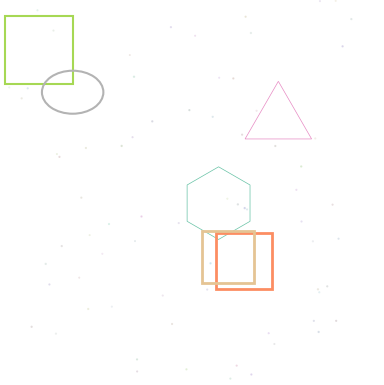[{"shape": "hexagon", "thickness": 0.5, "radius": 0.47, "center": [0.568, 0.472]}, {"shape": "square", "thickness": 2, "radius": 0.36, "center": [0.635, 0.323]}, {"shape": "triangle", "thickness": 0.5, "radius": 0.5, "center": [0.723, 0.689]}, {"shape": "square", "thickness": 1.5, "radius": 0.44, "center": [0.101, 0.871]}, {"shape": "square", "thickness": 2, "radius": 0.34, "center": [0.593, 0.332]}, {"shape": "oval", "thickness": 1.5, "radius": 0.4, "center": [0.189, 0.76]}]